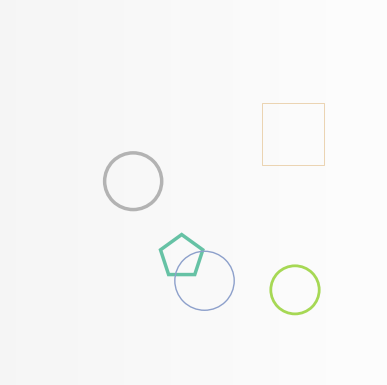[{"shape": "pentagon", "thickness": 2.5, "radius": 0.29, "center": [0.469, 0.333]}, {"shape": "circle", "thickness": 1, "radius": 0.38, "center": [0.528, 0.271]}, {"shape": "circle", "thickness": 2, "radius": 0.31, "center": [0.761, 0.247]}, {"shape": "square", "thickness": 0.5, "radius": 0.4, "center": [0.756, 0.652]}, {"shape": "circle", "thickness": 2.5, "radius": 0.37, "center": [0.344, 0.529]}]